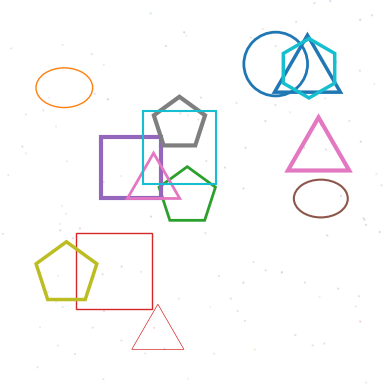[{"shape": "circle", "thickness": 2, "radius": 0.41, "center": [0.716, 0.834]}, {"shape": "triangle", "thickness": 2.5, "radius": 0.49, "center": [0.799, 0.81]}, {"shape": "oval", "thickness": 1, "radius": 0.37, "center": [0.167, 0.772]}, {"shape": "pentagon", "thickness": 2, "radius": 0.39, "center": [0.486, 0.49]}, {"shape": "triangle", "thickness": 0.5, "radius": 0.39, "center": [0.41, 0.132]}, {"shape": "square", "thickness": 1, "radius": 0.49, "center": [0.296, 0.295]}, {"shape": "square", "thickness": 3, "radius": 0.39, "center": [0.341, 0.564]}, {"shape": "oval", "thickness": 1.5, "radius": 0.35, "center": [0.833, 0.484]}, {"shape": "triangle", "thickness": 2, "radius": 0.39, "center": [0.399, 0.524]}, {"shape": "triangle", "thickness": 3, "radius": 0.46, "center": [0.827, 0.603]}, {"shape": "pentagon", "thickness": 3, "radius": 0.35, "center": [0.466, 0.679]}, {"shape": "pentagon", "thickness": 2.5, "radius": 0.41, "center": [0.173, 0.289]}, {"shape": "square", "thickness": 1.5, "radius": 0.47, "center": [0.467, 0.617]}, {"shape": "hexagon", "thickness": 2.5, "radius": 0.39, "center": [0.803, 0.823]}]